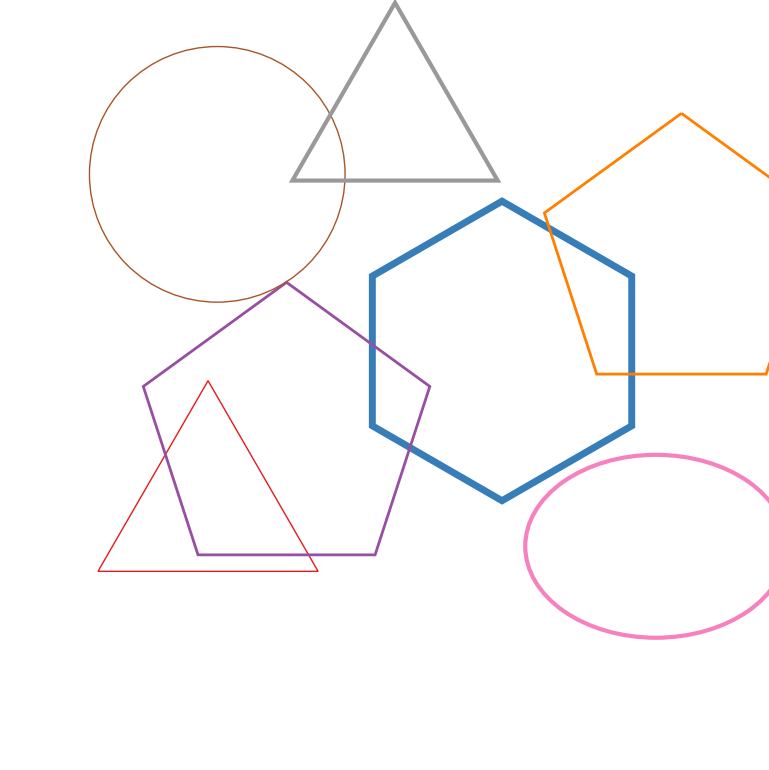[{"shape": "triangle", "thickness": 0.5, "radius": 0.83, "center": [0.27, 0.341]}, {"shape": "hexagon", "thickness": 2.5, "radius": 0.97, "center": [0.652, 0.544]}, {"shape": "pentagon", "thickness": 1, "radius": 0.98, "center": [0.372, 0.438]}, {"shape": "pentagon", "thickness": 1, "radius": 0.94, "center": [0.885, 0.666]}, {"shape": "circle", "thickness": 0.5, "radius": 0.83, "center": [0.282, 0.774]}, {"shape": "oval", "thickness": 1.5, "radius": 0.85, "center": [0.852, 0.291]}, {"shape": "triangle", "thickness": 1.5, "radius": 0.77, "center": [0.513, 0.842]}]